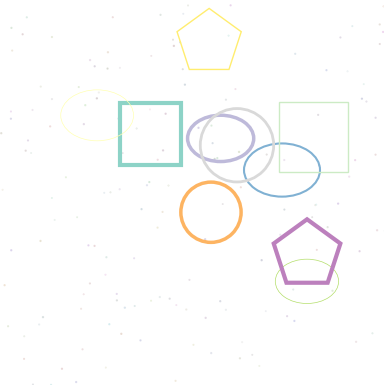[{"shape": "square", "thickness": 3, "radius": 0.4, "center": [0.391, 0.652]}, {"shape": "oval", "thickness": 0.5, "radius": 0.47, "center": [0.252, 0.7]}, {"shape": "oval", "thickness": 2.5, "radius": 0.43, "center": [0.573, 0.641]}, {"shape": "oval", "thickness": 1.5, "radius": 0.49, "center": [0.732, 0.558]}, {"shape": "circle", "thickness": 2.5, "radius": 0.39, "center": [0.548, 0.449]}, {"shape": "oval", "thickness": 0.5, "radius": 0.41, "center": [0.797, 0.269]}, {"shape": "circle", "thickness": 2, "radius": 0.48, "center": [0.616, 0.623]}, {"shape": "pentagon", "thickness": 3, "radius": 0.46, "center": [0.798, 0.339]}, {"shape": "square", "thickness": 1, "radius": 0.45, "center": [0.814, 0.644]}, {"shape": "pentagon", "thickness": 1, "radius": 0.44, "center": [0.543, 0.891]}]